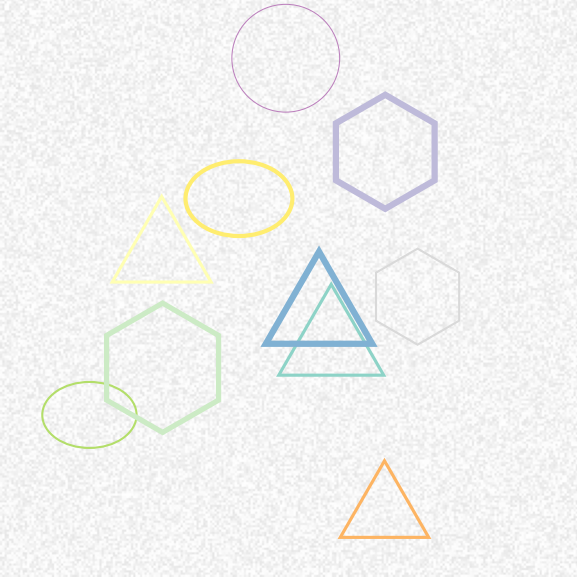[{"shape": "triangle", "thickness": 1.5, "radius": 0.52, "center": [0.574, 0.402]}, {"shape": "triangle", "thickness": 1.5, "radius": 0.49, "center": [0.28, 0.56]}, {"shape": "hexagon", "thickness": 3, "radius": 0.49, "center": [0.667, 0.736]}, {"shape": "triangle", "thickness": 3, "radius": 0.53, "center": [0.552, 0.457]}, {"shape": "triangle", "thickness": 1.5, "radius": 0.44, "center": [0.666, 0.113]}, {"shape": "oval", "thickness": 1, "radius": 0.41, "center": [0.155, 0.281]}, {"shape": "hexagon", "thickness": 1, "radius": 0.42, "center": [0.723, 0.485]}, {"shape": "circle", "thickness": 0.5, "radius": 0.47, "center": [0.495, 0.898]}, {"shape": "hexagon", "thickness": 2.5, "radius": 0.56, "center": [0.282, 0.362]}, {"shape": "oval", "thickness": 2, "radius": 0.46, "center": [0.414, 0.655]}]